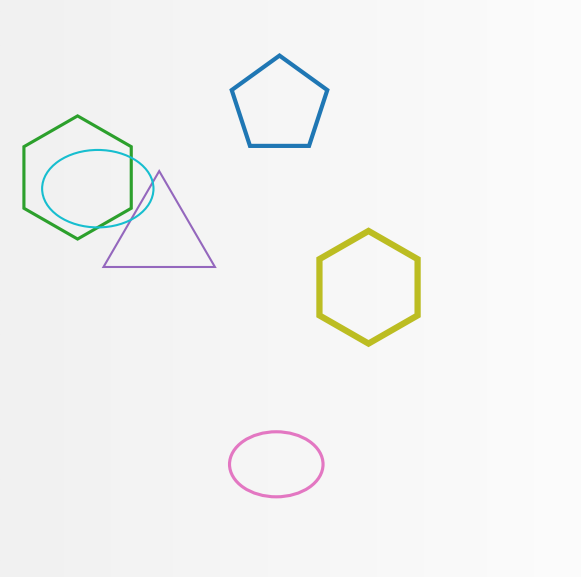[{"shape": "pentagon", "thickness": 2, "radius": 0.43, "center": [0.481, 0.816]}, {"shape": "hexagon", "thickness": 1.5, "radius": 0.53, "center": [0.133, 0.692]}, {"shape": "triangle", "thickness": 1, "radius": 0.55, "center": [0.274, 0.592]}, {"shape": "oval", "thickness": 1.5, "radius": 0.4, "center": [0.475, 0.195]}, {"shape": "hexagon", "thickness": 3, "radius": 0.49, "center": [0.634, 0.502]}, {"shape": "oval", "thickness": 1, "radius": 0.48, "center": [0.168, 0.672]}]